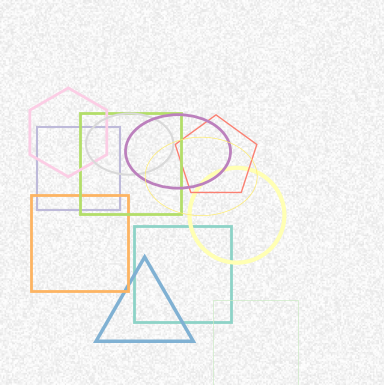[{"shape": "square", "thickness": 2, "radius": 0.63, "center": [0.474, 0.288]}, {"shape": "circle", "thickness": 3, "radius": 0.62, "center": [0.615, 0.441]}, {"shape": "square", "thickness": 1.5, "radius": 0.54, "center": [0.205, 0.563]}, {"shape": "pentagon", "thickness": 1, "radius": 0.56, "center": [0.561, 0.59]}, {"shape": "triangle", "thickness": 2.5, "radius": 0.73, "center": [0.376, 0.187]}, {"shape": "square", "thickness": 2, "radius": 0.62, "center": [0.207, 0.369]}, {"shape": "square", "thickness": 2, "radius": 0.65, "center": [0.338, 0.575]}, {"shape": "hexagon", "thickness": 2, "radius": 0.58, "center": [0.177, 0.656]}, {"shape": "oval", "thickness": 1.5, "radius": 0.57, "center": [0.337, 0.626]}, {"shape": "oval", "thickness": 2, "radius": 0.68, "center": [0.462, 0.607]}, {"shape": "square", "thickness": 0.5, "radius": 0.55, "center": [0.664, 0.111]}, {"shape": "oval", "thickness": 0.5, "radius": 0.73, "center": [0.523, 0.542]}]